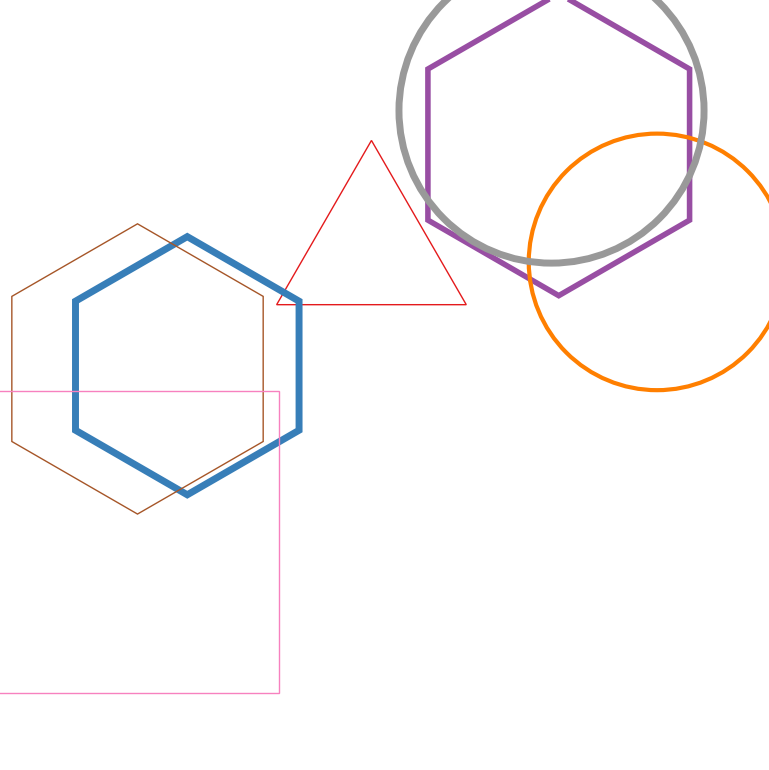[{"shape": "triangle", "thickness": 0.5, "radius": 0.71, "center": [0.482, 0.675]}, {"shape": "hexagon", "thickness": 2.5, "radius": 0.84, "center": [0.243, 0.525]}, {"shape": "hexagon", "thickness": 2, "radius": 0.98, "center": [0.726, 0.812]}, {"shape": "circle", "thickness": 1.5, "radius": 0.83, "center": [0.853, 0.66]}, {"shape": "hexagon", "thickness": 0.5, "radius": 0.94, "center": [0.179, 0.521]}, {"shape": "square", "thickness": 0.5, "radius": 0.98, "center": [0.167, 0.296]}, {"shape": "circle", "thickness": 2.5, "radius": 0.99, "center": [0.716, 0.856]}]